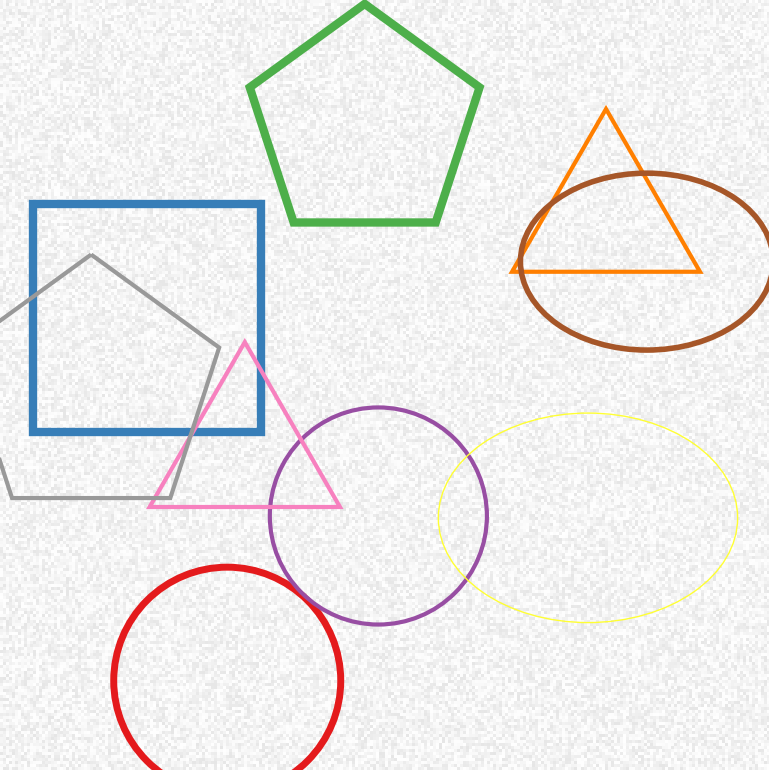[{"shape": "circle", "thickness": 2.5, "radius": 0.74, "center": [0.295, 0.116]}, {"shape": "square", "thickness": 3, "radius": 0.74, "center": [0.191, 0.587]}, {"shape": "pentagon", "thickness": 3, "radius": 0.78, "center": [0.474, 0.838]}, {"shape": "circle", "thickness": 1.5, "radius": 0.7, "center": [0.491, 0.33]}, {"shape": "triangle", "thickness": 1.5, "radius": 0.7, "center": [0.787, 0.718]}, {"shape": "oval", "thickness": 0.5, "radius": 0.97, "center": [0.764, 0.328]}, {"shape": "oval", "thickness": 2, "radius": 0.82, "center": [0.84, 0.66]}, {"shape": "triangle", "thickness": 1.5, "radius": 0.71, "center": [0.318, 0.413]}, {"shape": "pentagon", "thickness": 1.5, "radius": 0.87, "center": [0.118, 0.495]}]